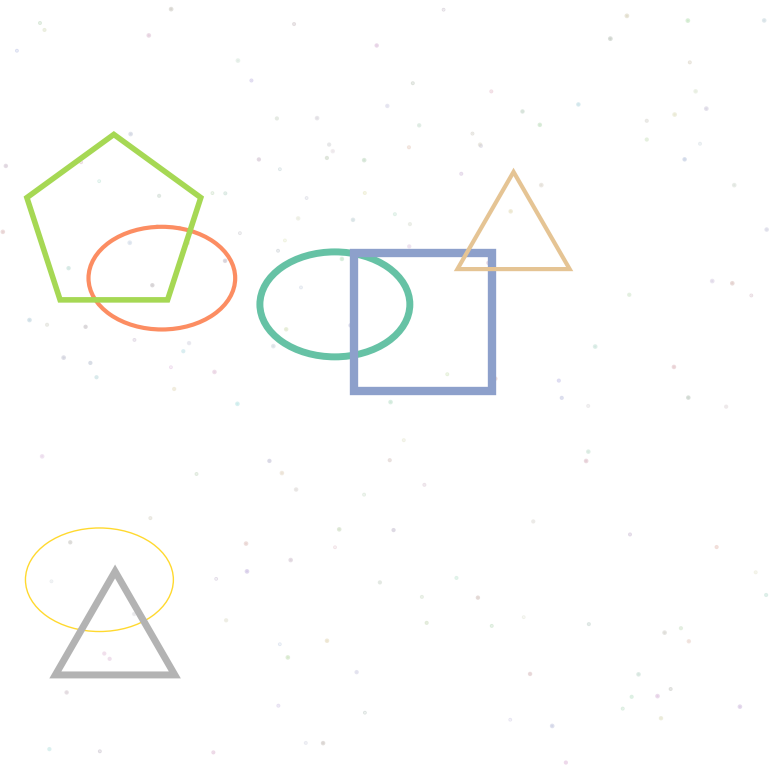[{"shape": "oval", "thickness": 2.5, "radius": 0.49, "center": [0.435, 0.605]}, {"shape": "oval", "thickness": 1.5, "radius": 0.48, "center": [0.21, 0.639]}, {"shape": "square", "thickness": 3, "radius": 0.45, "center": [0.55, 0.581]}, {"shape": "pentagon", "thickness": 2, "radius": 0.59, "center": [0.148, 0.707]}, {"shape": "oval", "thickness": 0.5, "radius": 0.48, "center": [0.129, 0.247]}, {"shape": "triangle", "thickness": 1.5, "radius": 0.42, "center": [0.667, 0.693]}, {"shape": "triangle", "thickness": 2.5, "radius": 0.45, "center": [0.149, 0.168]}]